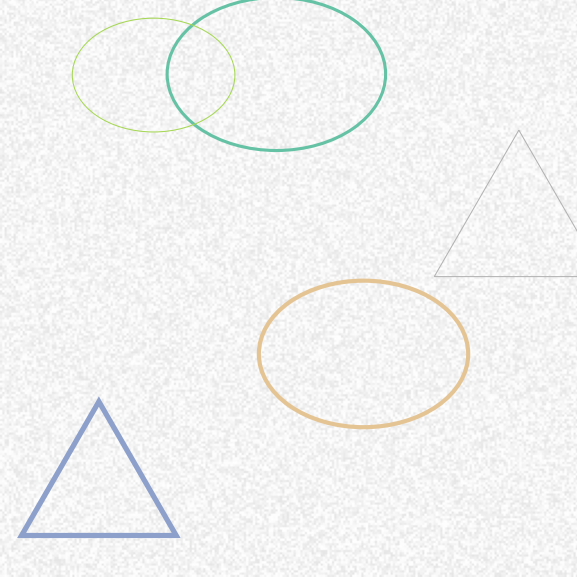[{"shape": "oval", "thickness": 1.5, "radius": 0.95, "center": [0.479, 0.871]}, {"shape": "triangle", "thickness": 2.5, "radius": 0.77, "center": [0.171, 0.149]}, {"shape": "oval", "thickness": 0.5, "radius": 0.7, "center": [0.266, 0.869]}, {"shape": "oval", "thickness": 2, "radius": 0.91, "center": [0.629, 0.386]}, {"shape": "triangle", "thickness": 0.5, "radius": 0.85, "center": [0.898, 0.605]}]